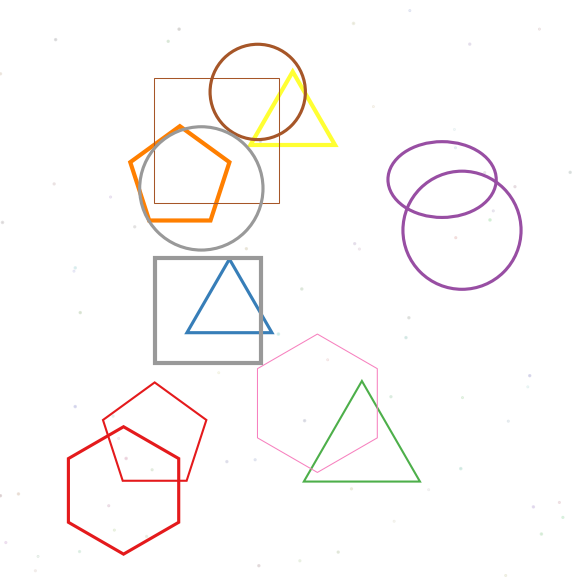[{"shape": "hexagon", "thickness": 1.5, "radius": 0.55, "center": [0.214, 0.15]}, {"shape": "pentagon", "thickness": 1, "radius": 0.47, "center": [0.268, 0.243]}, {"shape": "triangle", "thickness": 1.5, "radius": 0.42, "center": [0.397, 0.466]}, {"shape": "triangle", "thickness": 1, "radius": 0.58, "center": [0.627, 0.223]}, {"shape": "oval", "thickness": 1.5, "radius": 0.47, "center": [0.766, 0.688]}, {"shape": "circle", "thickness": 1.5, "radius": 0.51, "center": [0.8, 0.6]}, {"shape": "pentagon", "thickness": 2, "radius": 0.45, "center": [0.311, 0.69]}, {"shape": "triangle", "thickness": 2, "radius": 0.42, "center": [0.507, 0.79]}, {"shape": "square", "thickness": 0.5, "radius": 0.54, "center": [0.375, 0.755]}, {"shape": "circle", "thickness": 1.5, "radius": 0.41, "center": [0.446, 0.84]}, {"shape": "hexagon", "thickness": 0.5, "radius": 0.6, "center": [0.55, 0.301]}, {"shape": "square", "thickness": 2, "radius": 0.46, "center": [0.361, 0.462]}, {"shape": "circle", "thickness": 1.5, "radius": 0.53, "center": [0.349, 0.673]}]